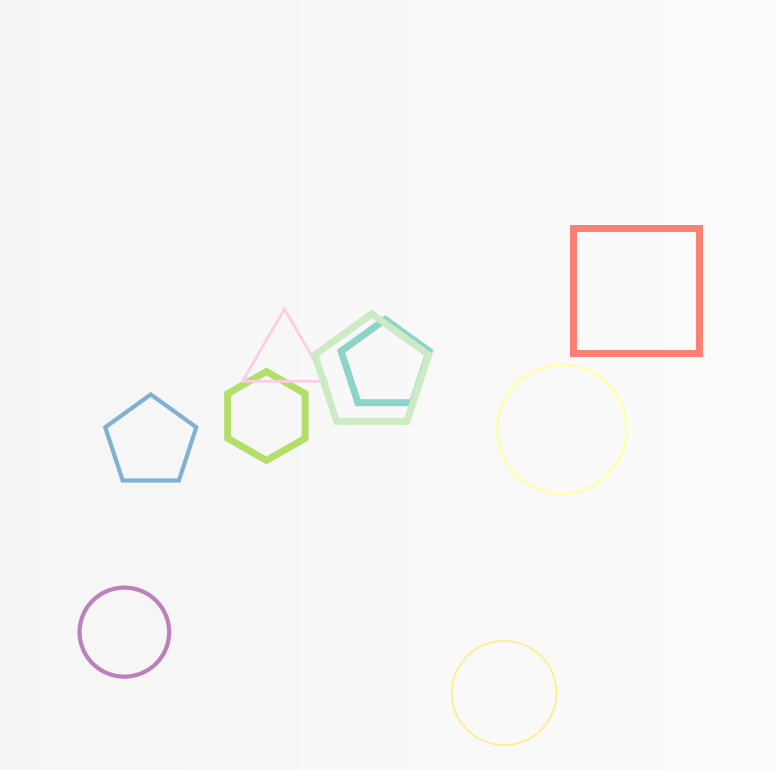[{"shape": "pentagon", "thickness": 2.5, "radius": 0.3, "center": [0.497, 0.525]}, {"shape": "circle", "thickness": 1, "radius": 0.42, "center": [0.725, 0.443]}, {"shape": "square", "thickness": 2.5, "radius": 0.41, "center": [0.82, 0.622]}, {"shape": "pentagon", "thickness": 1.5, "radius": 0.31, "center": [0.195, 0.426]}, {"shape": "hexagon", "thickness": 2.5, "radius": 0.29, "center": [0.344, 0.46]}, {"shape": "triangle", "thickness": 1, "radius": 0.31, "center": [0.367, 0.536]}, {"shape": "circle", "thickness": 1.5, "radius": 0.29, "center": [0.16, 0.179]}, {"shape": "pentagon", "thickness": 2.5, "radius": 0.39, "center": [0.48, 0.515]}, {"shape": "circle", "thickness": 0.5, "radius": 0.34, "center": [0.65, 0.1]}]